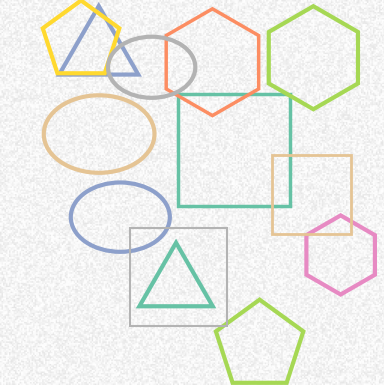[{"shape": "triangle", "thickness": 3, "radius": 0.55, "center": [0.457, 0.259]}, {"shape": "square", "thickness": 2.5, "radius": 0.73, "center": [0.609, 0.61]}, {"shape": "hexagon", "thickness": 2.5, "radius": 0.69, "center": [0.552, 0.838]}, {"shape": "oval", "thickness": 3, "radius": 0.64, "center": [0.312, 0.436]}, {"shape": "triangle", "thickness": 3, "radius": 0.59, "center": [0.256, 0.866]}, {"shape": "hexagon", "thickness": 3, "radius": 0.51, "center": [0.885, 0.338]}, {"shape": "pentagon", "thickness": 3, "radius": 0.6, "center": [0.674, 0.102]}, {"shape": "hexagon", "thickness": 3, "radius": 0.67, "center": [0.814, 0.85]}, {"shape": "pentagon", "thickness": 3, "radius": 0.52, "center": [0.211, 0.894]}, {"shape": "oval", "thickness": 3, "radius": 0.72, "center": [0.257, 0.652]}, {"shape": "square", "thickness": 2, "radius": 0.51, "center": [0.808, 0.494]}, {"shape": "oval", "thickness": 3, "radius": 0.57, "center": [0.394, 0.825]}, {"shape": "square", "thickness": 1.5, "radius": 0.63, "center": [0.463, 0.28]}]